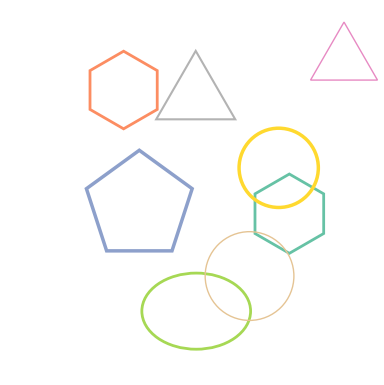[{"shape": "hexagon", "thickness": 2, "radius": 0.52, "center": [0.752, 0.445]}, {"shape": "hexagon", "thickness": 2, "radius": 0.5, "center": [0.321, 0.766]}, {"shape": "pentagon", "thickness": 2.5, "radius": 0.72, "center": [0.362, 0.465]}, {"shape": "triangle", "thickness": 1, "radius": 0.5, "center": [0.894, 0.842]}, {"shape": "oval", "thickness": 2, "radius": 0.71, "center": [0.51, 0.192]}, {"shape": "circle", "thickness": 2.5, "radius": 0.51, "center": [0.724, 0.564]}, {"shape": "circle", "thickness": 1, "radius": 0.58, "center": [0.648, 0.283]}, {"shape": "triangle", "thickness": 1.5, "radius": 0.59, "center": [0.508, 0.749]}]